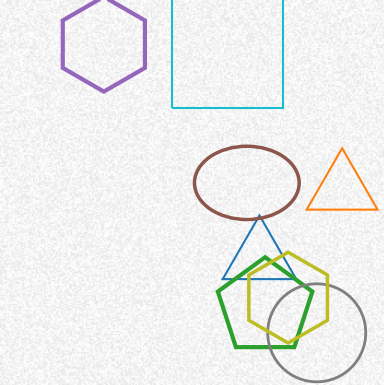[{"shape": "triangle", "thickness": 1.5, "radius": 0.55, "center": [0.674, 0.33]}, {"shape": "triangle", "thickness": 1.5, "radius": 0.53, "center": [0.889, 0.509]}, {"shape": "pentagon", "thickness": 3, "radius": 0.65, "center": [0.689, 0.203]}, {"shape": "hexagon", "thickness": 3, "radius": 0.62, "center": [0.27, 0.885]}, {"shape": "oval", "thickness": 2.5, "radius": 0.68, "center": [0.641, 0.525]}, {"shape": "circle", "thickness": 2, "radius": 0.64, "center": [0.823, 0.136]}, {"shape": "hexagon", "thickness": 2.5, "radius": 0.59, "center": [0.748, 0.227]}, {"shape": "square", "thickness": 1.5, "radius": 0.72, "center": [0.591, 0.865]}]